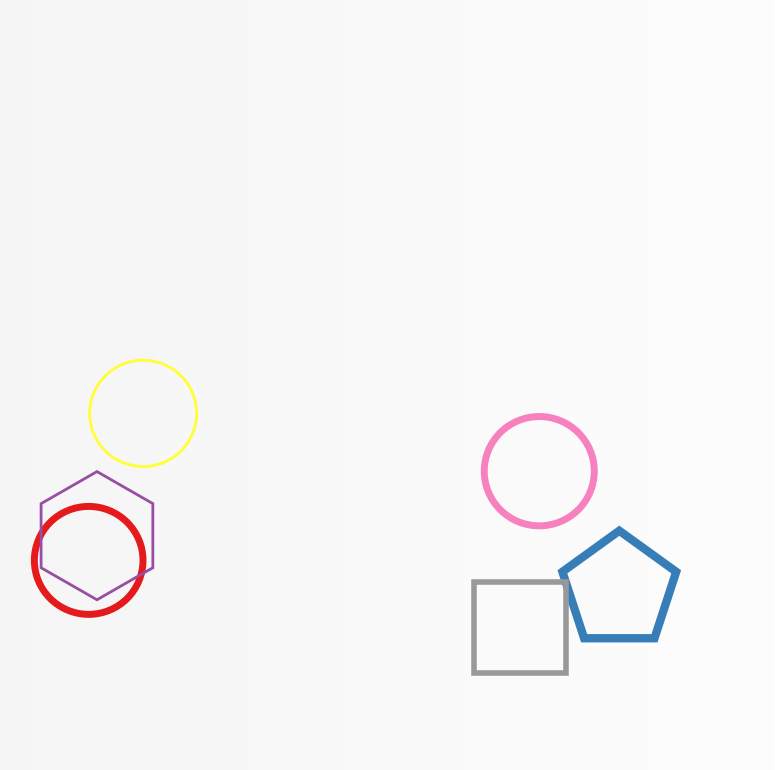[{"shape": "circle", "thickness": 2.5, "radius": 0.35, "center": [0.114, 0.272]}, {"shape": "pentagon", "thickness": 3, "radius": 0.39, "center": [0.799, 0.234]}, {"shape": "hexagon", "thickness": 1, "radius": 0.42, "center": [0.125, 0.304]}, {"shape": "circle", "thickness": 1, "radius": 0.35, "center": [0.185, 0.463]}, {"shape": "circle", "thickness": 2.5, "radius": 0.35, "center": [0.696, 0.388]}, {"shape": "square", "thickness": 2, "radius": 0.3, "center": [0.672, 0.185]}]